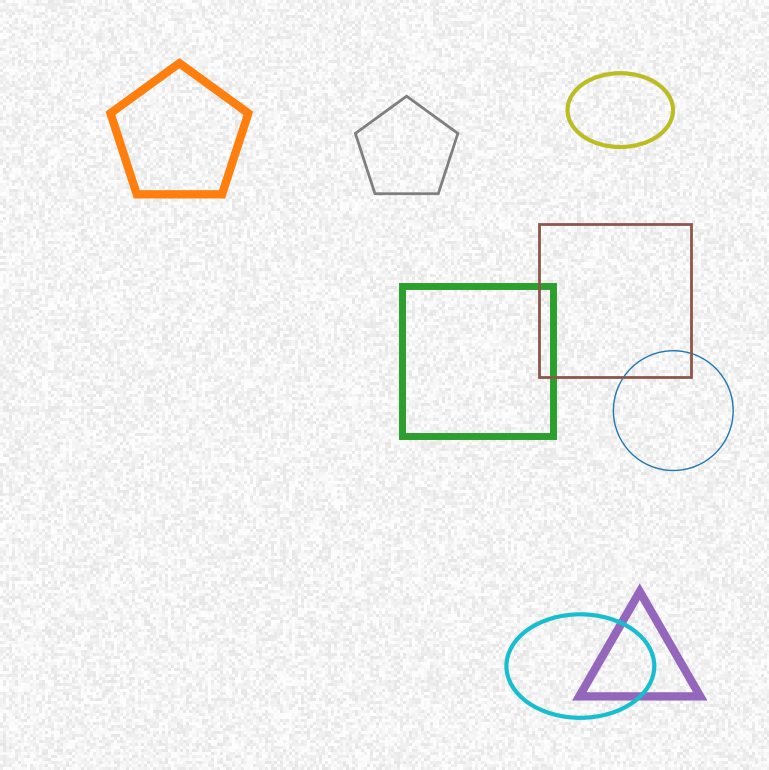[{"shape": "circle", "thickness": 0.5, "radius": 0.39, "center": [0.874, 0.467]}, {"shape": "pentagon", "thickness": 3, "radius": 0.47, "center": [0.233, 0.824]}, {"shape": "square", "thickness": 2.5, "radius": 0.49, "center": [0.62, 0.531]}, {"shape": "triangle", "thickness": 3, "radius": 0.45, "center": [0.831, 0.141]}, {"shape": "square", "thickness": 1, "radius": 0.5, "center": [0.799, 0.61]}, {"shape": "pentagon", "thickness": 1, "radius": 0.35, "center": [0.528, 0.805]}, {"shape": "oval", "thickness": 1.5, "radius": 0.34, "center": [0.806, 0.857]}, {"shape": "oval", "thickness": 1.5, "radius": 0.48, "center": [0.754, 0.135]}]